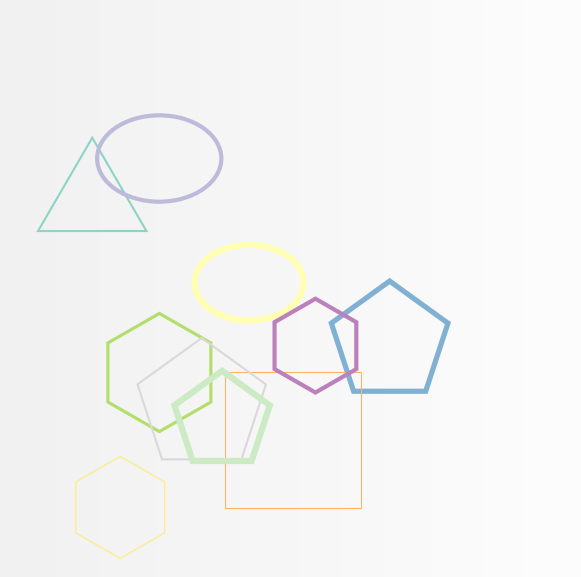[{"shape": "triangle", "thickness": 1, "radius": 0.54, "center": [0.159, 0.653]}, {"shape": "oval", "thickness": 3, "radius": 0.47, "center": [0.428, 0.51]}, {"shape": "oval", "thickness": 2, "radius": 0.53, "center": [0.274, 0.725]}, {"shape": "pentagon", "thickness": 2.5, "radius": 0.53, "center": [0.67, 0.407]}, {"shape": "square", "thickness": 0.5, "radius": 0.59, "center": [0.504, 0.237]}, {"shape": "hexagon", "thickness": 1.5, "radius": 0.51, "center": [0.274, 0.354]}, {"shape": "pentagon", "thickness": 1, "radius": 0.58, "center": [0.347, 0.298]}, {"shape": "hexagon", "thickness": 2, "radius": 0.41, "center": [0.543, 0.401]}, {"shape": "pentagon", "thickness": 3, "radius": 0.43, "center": [0.382, 0.271]}, {"shape": "hexagon", "thickness": 0.5, "radius": 0.44, "center": [0.207, 0.121]}]